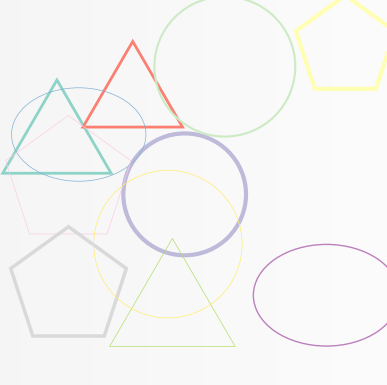[{"shape": "triangle", "thickness": 2, "radius": 0.81, "center": [0.147, 0.631]}, {"shape": "pentagon", "thickness": 3, "radius": 0.67, "center": [0.891, 0.878]}, {"shape": "circle", "thickness": 3, "radius": 0.79, "center": [0.477, 0.495]}, {"shape": "triangle", "thickness": 2, "radius": 0.74, "center": [0.343, 0.744]}, {"shape": "oval", "thickness": 0.5, "radius": 0.87, "center": [0.203, 0.651]}, {"shape": "triangle", "thickness": 0.5, "radius": 0.94, "center": [0.445, 0.193]}, {"shape": "pentagon", "thickness": 0.5, "radius": 0.85, "center": [0.176, 0.53]}, {"shape": "pentagon", "thickness": 2.5, "radius": 0.78, "center": [0.177, 0.254]}, {"shape": "oval", "thickness": 1, "radius": 0.94, "center": [0.842, 0.233]}, {"shape": "circle", "thickness": 1.5, "radius": 0.91, "center": [0.58, 0.827]}, {"shape": "circle", "thickness": 0.5, "radius": 0.96, "center": [0.433, 0.366]}]